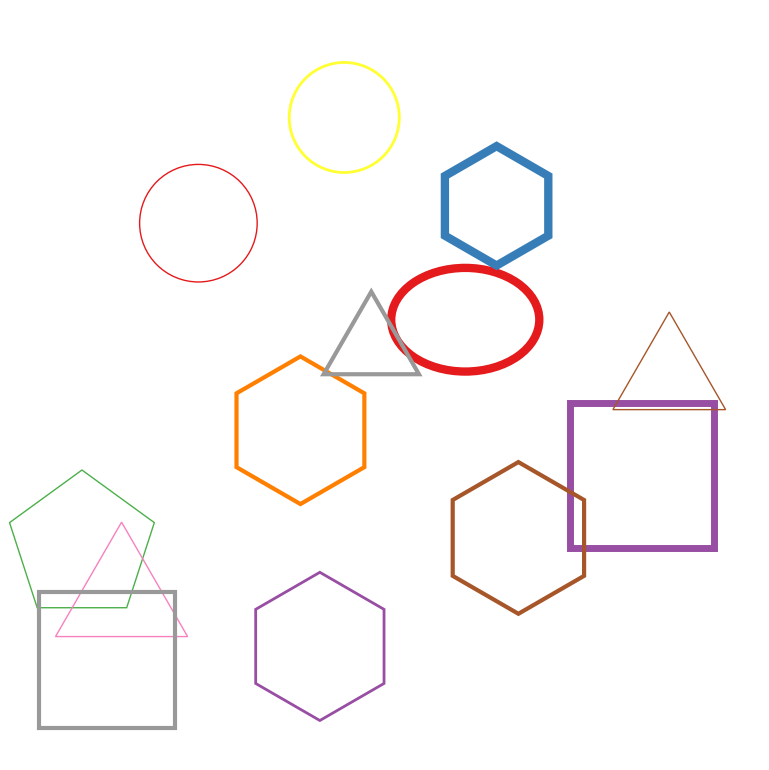[{"shape": "oval", "thickness": 3, "radius": 0.48, "center": [0.604, 0.585]}, {"shape": "circle", "thickness": 0.5, "radius": 0.38, "center": [0.258, 0.71]}, {"shape": "hexagon", "thickness": 3, "radius": 0.39, "center": [0.645, 0.733]}, {"shape": "pentagon", "thickness": 0.5, "radius": 0.49, "center": [0.106, 0.291]}, {"shape": "hexagon", "thickness": 1, "radius": 0.48, "center": [0.415, 0.161]}, {"shape": "square", "thickness": 2.5, "radius": 0.47, "center": [0.834, 0.382]}, {"shape": "hexagon", "thickness": 1.5, "radius": 0.48, "center": [0.39, 0.441]}, {"shape": "circle", "thickness": 1, "radius": 0.36, "center": [0.447, 0.847]}, {"shape": "triangle", "thickness": 0.5, "radius": 0.42, "center": [0.869, 0.51]}, {"shape": "hexagon", "thickness": 1.5, "radius": 0.49, "center": [0.673, 0.301]}, {"shape": "triangle", "thickness": 0.5, "radius": 0.5, "center": [0.158, 0.223]}, {"shape": "triangle", "thickness": 1.5, "radius": 0.36, "center": [0.482, 0.55]}, {"shape": "square", "thickness": 1.5, "radius": 0.44, "center": [0.139, 0.143]}]